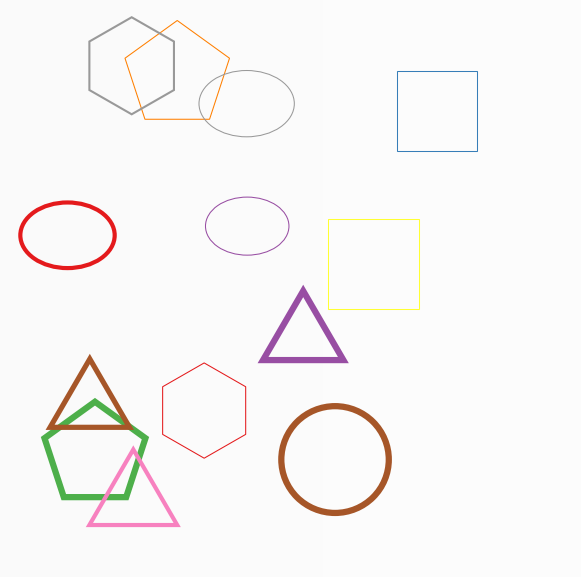[{"shape": "oval", "thickness": 2, "radius": 0.41, "center": [0.116, 0.592]}, {"shape": "hexagon", "thickness": 0.5, "radius": 0.41, "center": [0.351, 0.288]}, {"shape": "square", "thickness": 0.5, "radius": 0.34, "center": [0.751, 0.807]}, {"shape": "pentagon", "thickness": 3, "radius": 0.46, "center": [0.163, 0.212]}, {"shape": "oval", "thickness": 0.5, "radius": 0.36, "center": [0.425, 0.608]}, {"shape": "triangle", "thickness": 3, "radius": 0.4, "center": [0.522, 0.416]}, {"shape": "pentagon", "thickness": 0.5, "radius": 0.47, "center": [0.305, 0.869]}, {"shape": "square", "thickness": 0.5, "radius": 0.39, "center": [0.643, 0.542]}, {"shape": "triangle", "thickness": 2.5, "radius": 0.39, "center": [0.155, 0.299]}, {"shape": "circle", "thickness": 3, "radius": 0.46, "center": [0.576, 0.203]}, {"shape": "triangle", "thickness": 2, "radius": 0.44, "center": [0.229, 0.134]}, {"shape": "hexagon", "thickness": 1, "radius": 0.42, "center": [0.227, 0.885]}, {"shape": "oval", "thickness": 0.5, "radius": 0.41, "center": [0.424, 0.82]}]